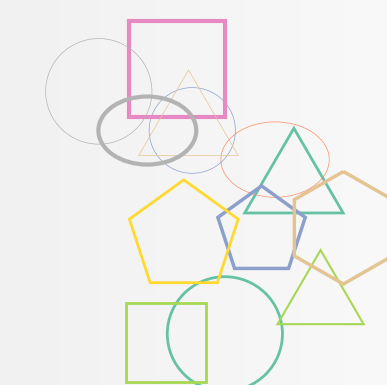[{"shape": "triangle", "thickness": 2, "radius": 0.73, "center": [0.758, 0.52]}, {"shape": "circle", "thickness": 2, "radius": 0.74, "center": [0.58, 0.133]}, {"shape": "oval", "thickness": 0.5, "radius": 0.7, "center": [0.71, 0.585]}, {"shape": "pentagon", "thickness": 2.5, "radius": 0.59, "center": [0.675, 0.399]}, {"shape": "circle", "thickness": 0.5, "radius": 0.56, "center": [0.496, 0.661]}, {"shape": "square", "thickness": 3, "radius": 0.62, "center": [0.456, 0.82]}, {"shape": "square", "thickness": 2, "radius": 0.51, "center": [0.429, 0.11]}, {"shape": "triangle", "thickness": 1.5, "radius": 0.64, "center": [0.827, 0.222]}, {"shape": "pentagon", "thickness": 2, "radius": 0.74, "center": [0.474, 0.385]}, {"shape": "triangle", "thickness": 0.5, "radius": 0.74, "center": [0.486, 0.67]}, {"shape": "hexagon", "thickness": 2.5, "radius": 0.73, "center": [0.886, 0.408]}, {"shape": "circle", "thickness": 0.5, "radius": 0.69, "center": [0.255, 0.763]}, {"shape": "oval", "thickness": 3, "radius": 0.63, "center": [0.38, 0.661]}]